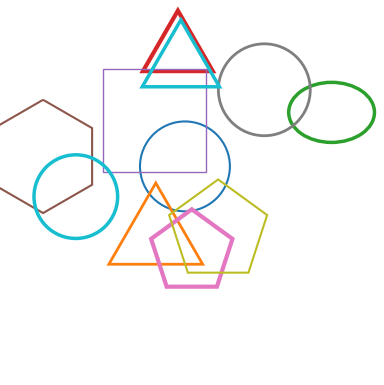[{"shape": "circle", "thickness": 1.5, "radius": 0.58, "center": [0.48, 0.568]}, {"shape": "triangle", "thickness": 2, "radius": 0.7, "center": [0.405, 0.384]}, {"shape": "oval", "thickness": 2.5, "radius": 0.56, "center": [0.861, 0.708]}, {"shape": "triangle", "thickness": 3, "radius": 0.52, "center": [0.462, 0.868]}, {"shape": "square", "thickness": 1, "radius": 0.67, "center": [0.402, 0.688]}, {"shape": "hexagon", "thickness": 1.5, "radius": 0.74, "center": [0.112, 0.594]}, {"shape": "pentagon", "thickness": 3, "radius": 0.56, "center": [0.498, 0.345]}, {"shape": "circle", "thickness": 2, "radius": 0.6, "center": [0.687, 0.767]}, {"shape": "pentagon", "thickness": 1.5, "radius": 0.67, "center": [0.567, 0.4]}, {"shape": "circle", "thickness": 2.5, "radius": 0.54, "center": [0.197, 0.489]}, {"shape": "triangle", "thickness": 2.5, "radius": 0.58, "center": [0.47, 0.832]}]